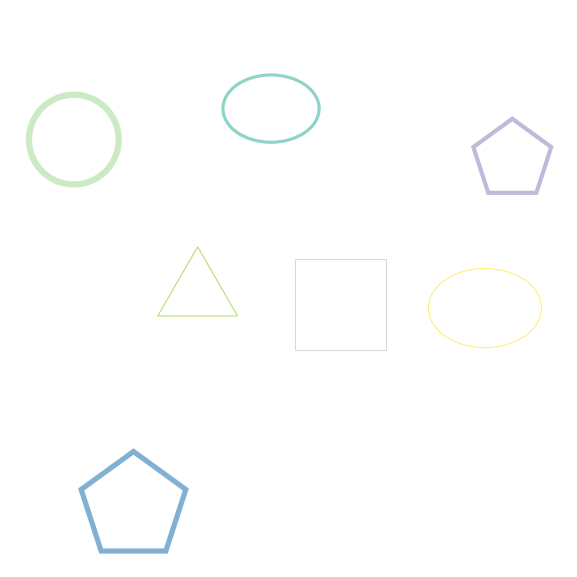[{"shape": "oval", "thickness": 1.5, "radius": 0.42, "center": [0.469, 0.811]}, {"shape": "pentagon", "thickness": 2, "radius": 0.35, "center": [0.887, 0.723]}, {"shape": "pentagon", "thickness": 2.5, "radius": 0.48, "center": [0.231, 0.122]}, {"shape": "triangle", "thickness": 0.5, "radius": 0.4, "center": [0.342, 0.492]}, {"shape": "square", "thickness": 0.5, "radius": 0.39, "center": [0.589, 0.472]}, {"shape": "circle", "thickness": 3, "radius": 0.39, "center": [0.128, 0.757]}, {"shape": "oval", "thickness": 0.5, "radius": 0.49, "center": [0.84, 0.466]}]